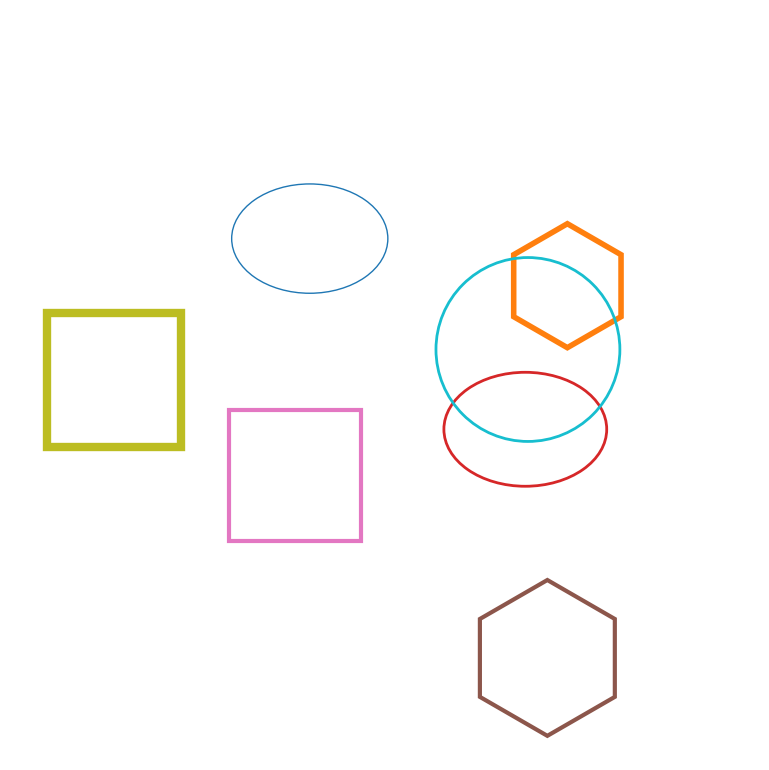[{"shape": "oval", "thickness": 0.5, "radius": 0.51, "center": [0.402, 0.69]}, {"shape": "hexagon", "thickness": 2, "radius": 0.4, "center": [0.737, 0.629]}, {"shape": "oval", "thickness": 1, "radius": 0.53, "center": [0.682, 0.442]}, {"shape": "hexagon", "thickness": 1.5, "radius": 0.51, "center": [0.711, 0.146]}, {"shape": "square", "thickness": 1.5, "radius": 0.43, "center": [0.383, 0.383]}, {"shape": "square", "thickness": 3, "radius": 0.43, "center": [0.148, 0.506]}, {"shape": "circle", "thickness": 1, "radius": 0.6, "center": [0.686, 0.546]}]